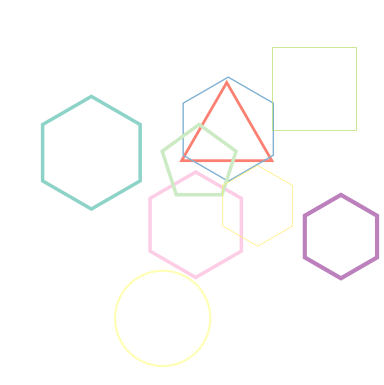[{"shape": "hexagon", "thickness": 2.5, "radius": 0.73, "center": [0.237, 0.603]}, {"shape": "circle", "thickness": 1.5, "radius": 0.62, "center": [0.423, 0.173]}, {"shape": "triangle", "thickness": 2, "radius": 0.68, "center": [0.589, 0.65]}, {"shape": "hexagon", "thickness": 1, "radius": 0.68, "center": [0.593, 0.664]}, {"shape": "square", "thickness": 0.5, "radius": 0.54, "center": [0.816, 0.77]}, {"shape": "hexagon", "thickness": 2.5, "radius": 0.68, "center": [0.508, 0.416]}, {"shape": "hexagon", "thickness": 3, "radius": 0.54, "center": [0.886, 0.386]}, {"shape": "pentagon", "thickness": 2.5, "radius": 0.5, "center": [0.517, 0.576]}, {"shape": "hexagon", "thickness": 0.5, "radius": 0.52, "center": [0.669, 0.466]}]